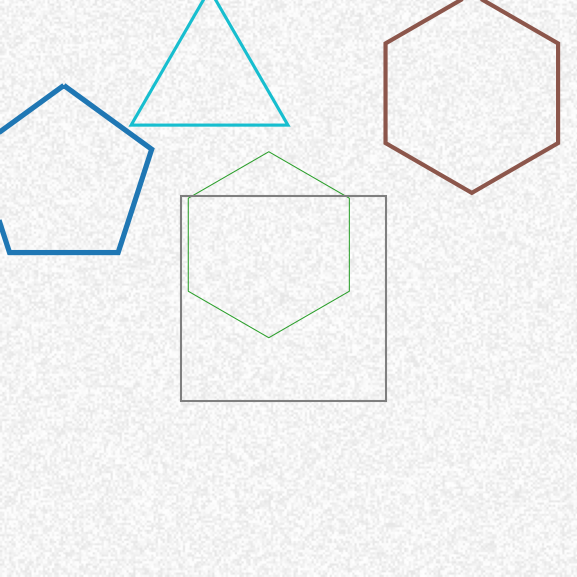[{"shape": "pentagon", "thickness": 2.5, "radius": 0.8, "center": [0.111, 0.691]}, {"shape": "hexagon", "thickness": 0.5, "radius": 0.81, "center": [0.465, 0.575]}, {"shape": "hexagon", "thickness": 2, "radius": 0.86, "center": [0.817, 0.838]}, {"shape": "square", "thickness": 1, "radius": 0.89, "center": [0.492, 0.483]}, {"shape": "triangle", "thickness": 1.5, "radius": 0.78, "center": [0.363, 0.861]}]